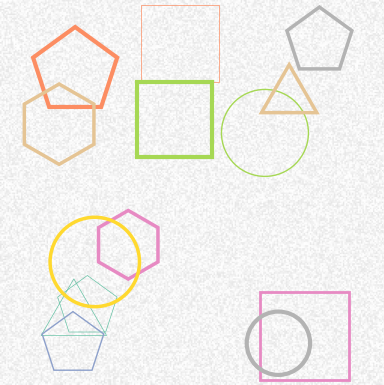[{"shape": "triangle", "thickness": 0.5, "radius": 0.49, "center": [0.192, 0.178]}, {"shape": "pentagon", "thickness": 0.5, "radius": 0.41, "center": [0.227, 0.203]}, {"shape": "pentagon", "thickness": 3, "radius": 0.57, "center": [0.195, 0.815]}, {"shape": "square", "thickness": 0.5, "radius": 0.51, "center": [0.468, 0.887]}, {"shape": "pentagon", "thickness": 1, "radius": 0.42, "center": [0.189, 0.107]}, {"shape": "square", "thickness": 2, "radius": 0.58, "center": [0.791, 0.127]}, {"shape": "hexagon", "thickness": 2.5, "radius": 0.45, "center": [0.333, 0.364]}, {"shape": "circle", "thickness": 1, "radius": 0.56, "center": [0.688, 0.655]}, {"shape": "square", "thickness": 3, "radius": 0.49, "center": [0.454, 0.689]}, {"shape": "circle", "thickness": 2.5, "radius": 0.58, "center": [0.246, 0.32]}, {"shape": "triangle", "thickness": 2.5, "radius": 0.41, "center": [0.751, 0.749]}, {"shape": "hexagon", "thickness": 2.5, "radius": 0.52, "center": [0.154, 0.677]}, {"shape": "pentagon", "thickness": 2.5, "radius": 0.44, "center": [0.83, 0.893]}, {"shape": "circle", "thickness": 3, "radius": 0.41, "center": [0.723, 0.108]}]